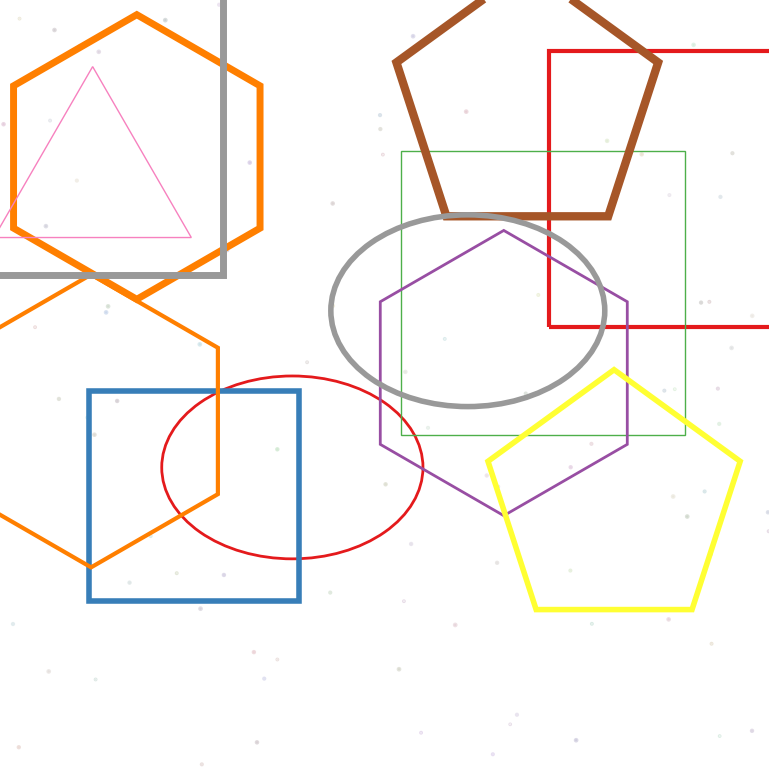[{"shape": "square", "thickness": 1.5, "radius": 0.89, "center": [0.892, 0.755]}, {"shape": "oval", "thickness": 1, "radius": 0.85, "center": [0.38, 0.393]}, {"shape": "square", "thickness": 2, "radius": 0.68, "center": [0.252, 0.356]}, {"shape": "square", "thickness": 0.5, "radius": 0.92, "center": [0.705, 0.619]}, {"shape": "hexagon", "thickness": 1, "radius": 0.93, "center": [0.654, 0.516]}, {"shape": "hexagon", "thickness": 1.5, "radius": 0.95, "center": [0.118, 0.453]}, {"shape": "hexagon", "thickness": 2.5, "radius": 0.92, "center": [0.178, 0.796]}, {"shape": "pentagon", "thickness": 2, "radius": 0.86, "center": [0.798, 0.348]}, {"shape": "pentagon", "thickness": 3, "radius": 0.89, "center": [0.685, 0.864]}, {"shape": "triangle", "thickness": 0.5, "radius": 0.74, "center": [0.12, 0.766]}, {"shape": "square", "thickness": 2.5, "radius": 0.91, "center": [0.107, 0.825]}, {"shape": "oval", "thickness": 2, "radius": 0.89, "center": [0.608, 0.596]}]